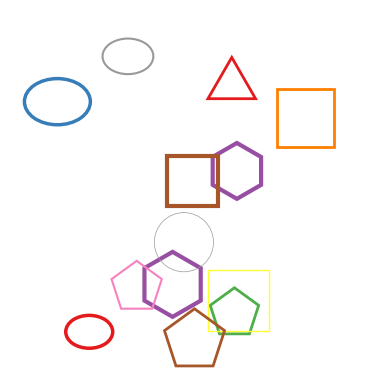[{"shape": "triangle", "thickness": 2, "radius": 0.36, "center": [0.602, 0.779]}, {"shape": "oval", "thickness": 2.5, "radius": 0.3, "center": [0.232, 0.138]}, {"shape": "oval", "thickness": 2.5, "radius": 0.43, "center": [0.149, 0.736]}, {"shape": "pentagon", "thickness": 2, "radius": 0.33, "center": [0.609, 0.186]}, {"shape": "hexagon", "thickness": 3, "radius": 0.42, "center": [0.448, 0.261]}, {"shape": "hexagon", "thickness": 3, "radius": 0.36, "center": [0.615, 0.556]}, {"shape": "square", "thickness": 2, "radius": 0.37, "center": [0.794, 0.693]}, {"shape": "square", "thickness": 1, "radius": 0.39, "center": [0.619, 0.22]}, {"shape": "pentagon", "thickness": 2, "radius": 0.41, "center": [0.505, 0.116]}, {"shape": "square", "thickness": 3, "radius": 0.33, "center": [0.501, 0.53]}, {"shape": "pentagon", "thickness": 1.5, "radius": 0.34, "center": [0.355, 0.254]}, {"shape": "oval", "thickness": 1.5, "radius": 0.33, "center": [0.332, 0.854]}, {"shape": "circle", "thickness": 0.5, "radius": 0.38, "center": [0.478, 0.371]}]